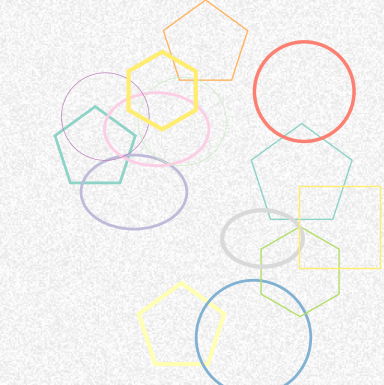[{"shape": "pentagon", "thickness": 2, "radius": 0.55, "center": [0.247, 0.614]}, {"shape": "pentagon", "thickness": 1, "radius": 0.69, "center": [0.784, 0.542]}, {"shape": "pentagon", "thickness": 3, "radius": 0.58, "center": [0.471, 0.149]}, {"shape": "oval", "thickness": 2, "radius": 0.69, "center": [0.348, 0.501]}, {"shape": "circle", "thickness": 2.5, "radius": 0.65, "center": [0.79, 0.762]}, {"shape": "circle", "thickness": 2, "radius": 0.74, "center": [0.658, 0.123]}, {"shape": "pentagon", "thickness": 1, "radius": 0.58, "center": [0.534, 0.885]}, {"shape": "hexagon", "thickness": 1, "radius": 0.58, "center": [0.779, 0.295]}, {"shape": "oval", "thickness": 2, "radius": 0.68, "center": [0.407, 0.664]}, {"shape": "oval", "thickness": 3, "radius": 0.52, "center": [0.682, 0.381]}, {"shape": "circle", "thickness": 0.5, "radius": 0.57, "center": [0.274, 0.697]}, {"shape": "circle", "thickness": 0.5, "radius": 0.57, "center": [0.473, 0.684]}, {"shape": "hexagon", "thickness": 3, "radius": 0.5, "center": [0.421, 0.765]}, {"shape": "square", "thickness": 1, "radius": 0.53, "center": [0.882, 0.41]}]